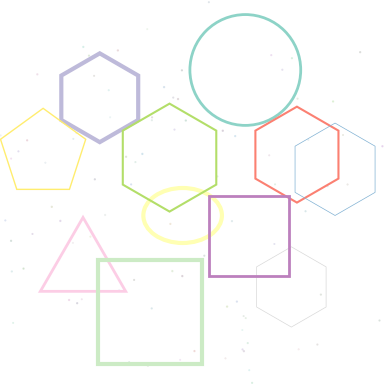[{"shape": "circle", "thickness": 2, "radius": 0.72, "center": [0.637, 0.818]}, {"shape": "oval", "thickness": 3, "radius": 0.51, "center": [0.474, 0.44]}, {"shape": "hexagon", "thickness": 3, "radius": 0.58, "center": [0.259, 0.746]}, {"shape": "hexagon", "thickness": 1.5, "radius": 0.62, "center": [0.771, 0.598]}, {"shape": "hexagon", "thickness": 0.5, "radius": 0.6, "center": [0.87, 0.56]}, {"shape": "hexagon", "thickness": 1.5, "radius": 0.7, "center": [0.44, 0.591]}, {"shape": "triangle", "thickness": 2, "radius": 0.64, "center": [0.216, 0.307]}, {"shape": "hexagon", "thickness": 0.5, "radius": 0.52, "center": [0.757, 0.255]}, {"shape": "square", "thickness": 2, "radius": 0.52, "center": [0.646, 0.387]}, {"shape": "square", "thickness": 3, "radius": 0.68, "center": [0.391, 0.189]}, {"shape": "pentagon", "thickness": 1, "radius": 0.58, "center": [0.112, 0.602]}]